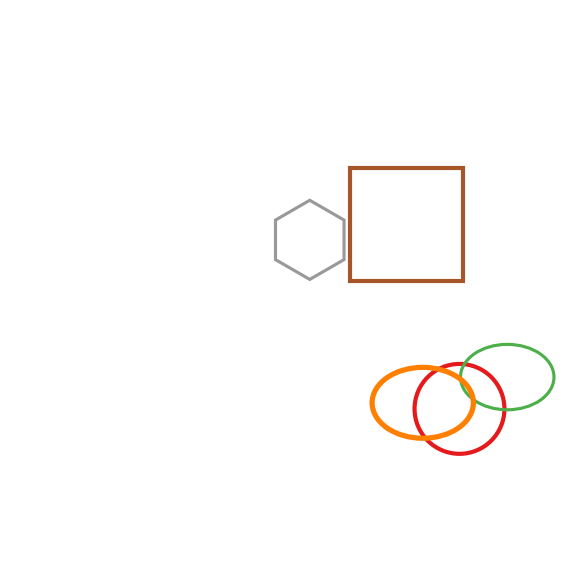[{"shape": "circle", "thickness": 2, "radius": 0.39, "center": [0.796, 0.291]}, {"shape": "oval", "thickness": 1.5, "radius": 0.4, "center": [0.878, 0.346]}, {"shape": "oval", "thickness": 2.5, "radius": 0.44, "center": [0.732, 0.302]}, {"shape": "square", "thickness": 2, "radius": 0.49, "center": [0.704, 0.611]}, {"shape": "hexagon", "thickness": 1.5, "radius": 0.34, "center": [0.536, 0.584]}]